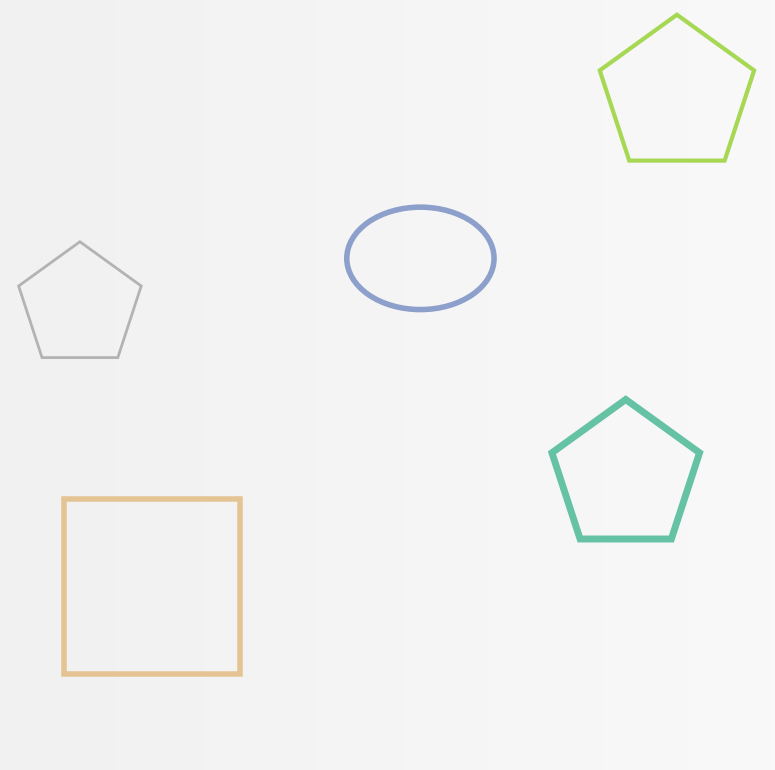[{"shape": "pentagon", "thickness": 2.5, "radius": 0.5, "center": [0.807, 0.381]}, {"shape": "oval", "thickness": 2, "radius": 0.48, "center": [0.542, 0.664]}, {"shape": "pentagon", "thickness": 1.5, "radius": 0.52, "center": [0.873, 0.876]}, {"shape": "square", "thickness": 2, "radius": 0.57, "center": [0.196, 0.238]}, {"shape": "pentagon", "thickness": 1, "radius": 0.42, "center": [0.103, 0.603]}]